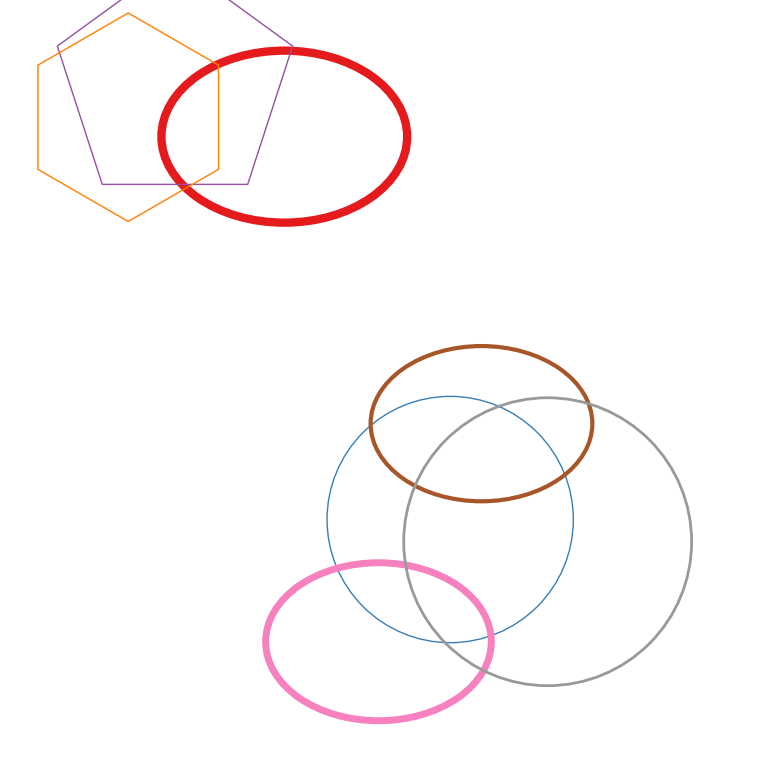[{"shape": "oval", "thickness": 3, "radius": 0.8, "center": [0.369, 0.823]}, {"shape": "circle", "thickness": 0.5, "radius": 0.8, "center": [0.585, 0.325]}, {"shape": "pentagon", "thickness": 0.5, "radius": 0.8, "center": [0.227, 0.891]}, {"shape": "hexagon", "thickness": 0.5, "radius": 0.68, "center": [0.167, 0.848]}, {"shape": "oval", "thickness": 1.5, "radius": 0.72, "center": [0.625, 0.45]}, {"shape": "oval", "thickness": 2.5, "radius": 0.73, "center": [0.492, 0.167]}, {"shape": "circle", "thickness": 1, "radius": 0.93, "center": [0.711, 0.296]}]